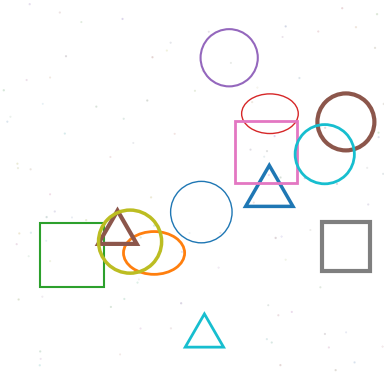[{"shape": "circle", "thickness": 1, "radius": 0.4, "center": [0.523, 0.449]}, {"shape": "triangle", "thickness": 2.5, "radius": 0.35, "center": [0.699, 0.499]}, {"shape": "oval", "thickness": 2, "radius": 0.4, "center": [0.4, 0.343]}, {"shape": "square", "thickness": 1.5, "radius": 0.42, "center": [0.186, 0.338]}, {"shape": "oval", "thickness": 1, "radius": 0.37, "center": [0.701, 0.705]}, {"shape": "circle", "thickness": 1.5, "radius": 0.37, "center": [0.595, 0.85]}, {"shape": "triangle", "thickness": 3, "radius": 0.29, "center": [0.305, 0.395]}, {"shape": "circle", "thickness": 3, "radius": 0.37, "center": [0.898, 0.683]}, {"shape": "square", "thickness": 2, "radius": 0.4, "center": [0.69, 0.604]}, {"shape": "square", "thickness": 3, "radius": 0.32, "center": [0.899, 0.36]}, {"shape": "circle", "thickness": 2.5, "radius": 0.41, "center": [0.338, 0.372]}, {"shape": "circle", "thickness": 2, "radius": 0.38, "center": [0.844, 0.6]}, {"shape": "triangle", "thickness": 2, "radius": 0.29, "center": [0.531, 0.127]}]